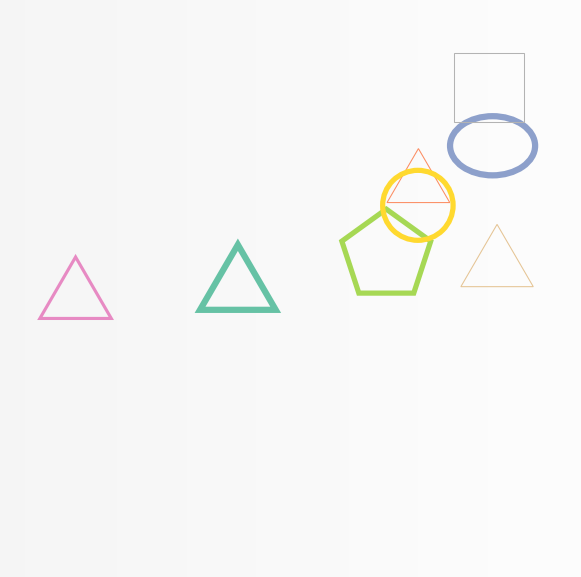[{"shape": "triangle", "thickness": 3, "radius": 0.38, "center": [0.409, 0.5]}, {"shape": "triangle", "thickness": 0.5, "radius": 0.31, "center": [0.72, 0.68]}, {"shape": "oval", "thickness": 3, "radius": 0.37, "center": [0.847, 0.747]}, {"shape": "triangle", "thickness": 1.5, "radius": 0.35, "center": [0.13, 0.483]}, {"shape": "pentagon", "thickness": 2.5, "radius": 0.4, "center": [0.665, 0.557]}, {"shape": "circle", "thickness": 2.5, "radius": 0.3, "center": [0.719, 0.644]}, {"shape": "triangle", "thickness": 0.5, "radius": 0.36, "center": [0.855, 0.539]}, {"shape": "square", "thickness": 0.5, "radius": 0.3, "center": [0.841, 0.848]}]